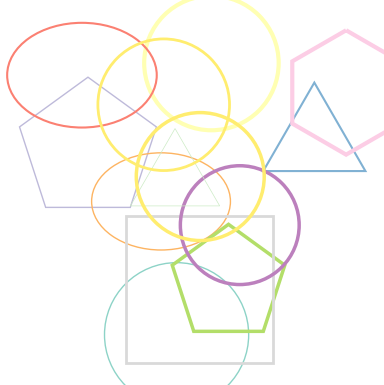[{"shape": "circle", "thickness": 1, "radius": 0.94, "center": [0.459, 0.131]}, {"shape": "circle", "thickness": 3, "radius": 0.87, "center": [0.549, 0.836]}, {"shape": "pentagon", "thickness": 1, "radius": 0.93, "center": [0.228, 0.613]}, {"shape": "oval", "thickness": 1.5, "radius": 0.97, "center": [0.213, 0.805]}, {"shape": "triangle", "thickness": 1.5, "radius": 0.77, "center": [0.816, 0.632]}, {"shape": "oval", "thickness": 1, "radius": 0.9, "center": [0.418, 0.477]}, {"shape": "pentagon", "thickness": 2.5, "radius": 0.77, "center": [0.594, 0.264]}, {"shape": "hexagon", "thickness": 3, "radius": 0.81, "center": [0.899, 0.76]}, {"shape": "square", "thickness": 2, "radius": 0.95, "center": [0.518, 0.248]}, {"shape": "circle", "thickness": 2.5, "radius": 0.77, "center": [0.623, 0.415]}, {"shape": "triangle", "thickness": 0.5, "radius": 0.67, "center": [0.455, 0.532]}, {"shape": "circle", "thickness": 2.5, "radius": 0.83, "center": [0.52, 0.541]}, {"shape": "circle", "thickness": 2, "radius": 0.85, "center": [0.425, 0.728]}]